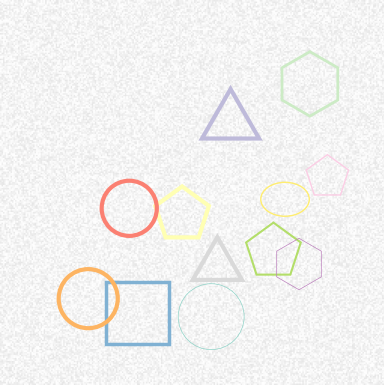[{"shape": "circle", "thickness": 0.5, "radius": 0.43, "center": [0.549, 0.177]}, {"shape": "pentagon", "thickness": 3, "radius": 0.37, "center": [0.473, 0.443]}, {"shape": "triangle", "thickness": 3, "radius": 0.43, "center": [0.599, 0.683]}, {"shape": "circle", "thickness": 3, "radius": 0.36, "center": [0.336, 0.459]}, {"shape": "square", "thickness": 2.5, "radius": 0.41, "center": [0.357, 0.187]}, {"shape": "circle", "thickness": 3, "radius": 0.38, "center": [0.229, 0.224]}, {"shape": "pentagon", "thickness": 1.5, "radius": 0.37, "center": [0.71, 0.347]}, {"shape": "pentagon", "thickness": 1, "radius": 0.29, "center": [0.85, 0.54]}, {"shape": "triangle", "thickness": 3, "radius": 0.37, "center": [0.565, 0.31]}, {"shape": "hexagon", "thickness": 0.5, "radius": 0.33, "center": [0.777, 0.314]}, {"shape": "hexagon", "thickness": 2, "radius": 0.42, "center": [0.805, 0.782]}, {"shape": "oval", "thickness": 1, "radius": 0.31, "center": [0.74, 0.482]}]